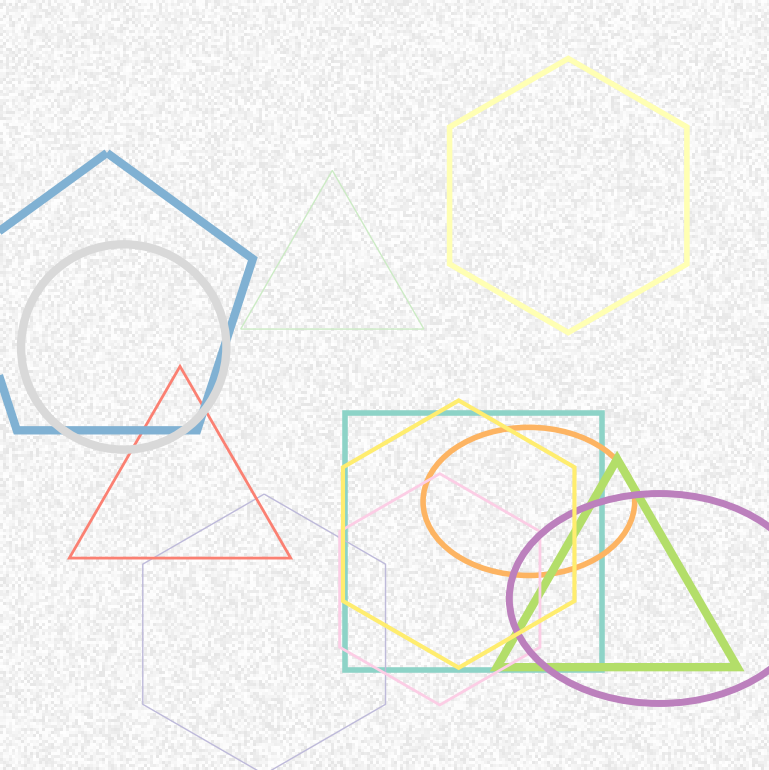[{"shape": "square", "thickness": 2, "radius": 0.83, "center": [0.615, 0.297]}, {"shape": "hexagon", "thickness": 2, "radius": 0.89, "center": [0.738, 0.746]}, {"shape": "hexagon", "thickness": 0.5, "radius": 0.91, "center": [0.343, 0.176]}, {"shape": "triangle", "thickness": 1, "radius": 0.83, "center": [0.234, 0.358]}, {"shape": "pentagon", "thickness": 3, "radius": 1.0, "center": [0.139, 0.602]}, {"shape": "oval", "thickness": 2, "radius": 0.69, "center": [0.687, 0.349]}, {"shape": "triangle", "thickness": 3, "radius": 0.9, "center": [0.801, 0.224]}, {"shape": "hexagon", "thickness": 1, "radius": 0.75, "center": [0.571, 0.235]}, {"shape": "circle", "thickness": 3, "radius": 0.67, "center": [0.161, 0.549]}, {"shape": "oval", "thickness": 2.5, "radius": 0.97, "center": [0.856, 0.223]}, {"shape": "triangle", "thickness": 0.5, "radius": 0.69, "center": [0.432, 0.641]}, {"shape": "hexagon", "thickness": 1.5, "radius": 0.87, "center": [0.596, 0.306]}]